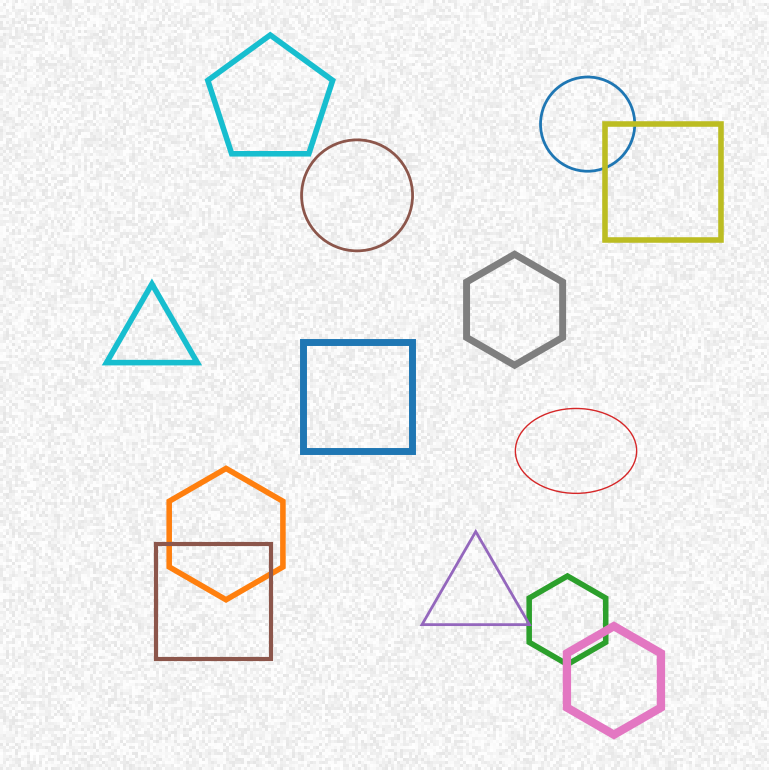[{"shape": "square", "thickness": 2.5, "radius": 0.35, "center": [0.464, 0.485]}, {"shape": "circle", "thickness": 1, "radius": 0.31, "center": [0.763, 0.839]}, {"shape": "hexagon", "thickness": 2, "radius": 0.43, "center": [0.294, 0.306]}, {"shape": "hexagon", "thickness": 2, "radius": 0.29, "center": [0.737, 0.195]}, {"shape": "oval", "thickness": 0.5, "radius": 0.39, "center": [0.748, 0.414]}, {"shape": "triangle", "thickness": 1, "radius": 0.4, "center": [0.618, 0.229]}, {"shape": "circle", "thickness": 1, "radius": 0.36, "center": [0.464, 0.746]}, {"shape": "square", "thickness": 1.5, "radius": 0.37, "center": [0.277, 0.219]}, {"shape": "hexagon", "thickness": 3, "radius": 0.35, "center": [0.797, 0.116]}, {"shape": "hexagon", "thickness": 2.5, "radius": 0.36, "center": [0.668, 0.598]}, {"shape": "square", "thickness": 2, "radius": 0.38, "center": [0.861, 0.764]}, {"shape": "pentagon", "thickness": 2, "radius": 0.43, "center": [0.351, 0.869]}, {"shape": "triangle", "thickness": 2, "radius": 0.34, "center": [0.197, 0.563]}]